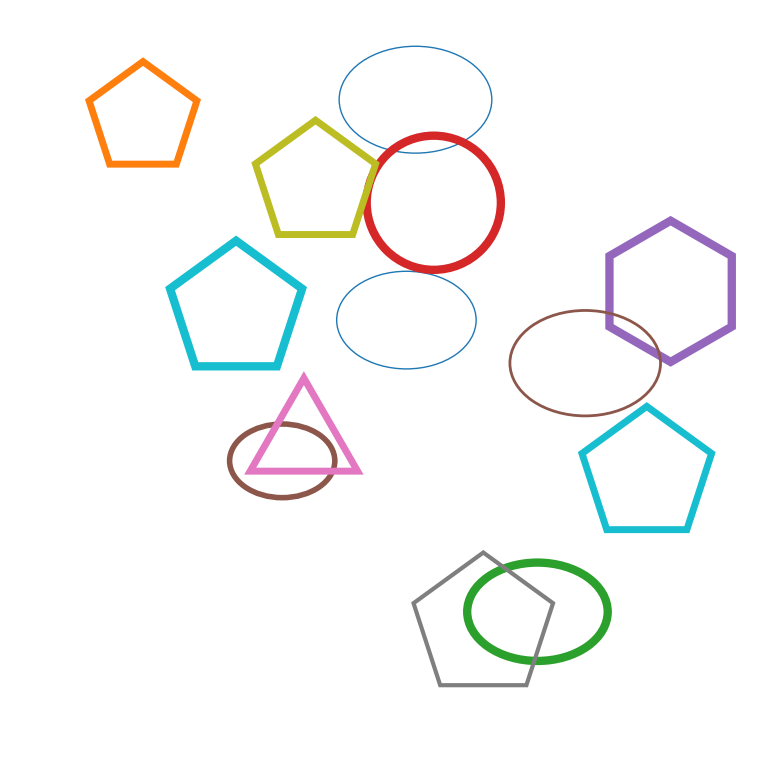[{"shape": "oval", "thickness": 0.5, "radius": 0.5, "center": [0.54, 0.871]}, {"shape": "oval", "thickness": 0.5, "radius": 0.45, "center": [0.528, 0.584]}, {"shape": "pentagon", "thickness": 2.5, "radius": 0.37, "center": [0.186, 0.846]}, {"shape": "oval", "thickness": 3, "radius": 0.46, "center": [0.698, 0.205]}, {"shape": "circle", "thickness": 3, "radius": 0.44, "center": [0.563, 0.737]}, {"shape": "hexagon", "thickness": 3, "radius": 0.46, "center": [0.871, 0.622]}, {"shape": "oval", "thickness": 1, "radius": 0.49, "center": [0.76, 0.528]}, {"shape": "oval", "thickness": 2, "radius": 0.34, "center": [0.367, 0.402]}, {"shape": "triangle", "thickness": 2.5, "radius": 0.4, "center": [0.395, 0.428]}, {"shape": "pentagon", "thickness": 1.5, "radius": 0.48, "center": [0.628, 0.187]}, {"shape": "pentagon", "thickness": 2.5, "radius": 0.41, "center": [0.41, 0.762]}, {"shape": "pentagon", "thickness": 3, "radius": 0.45, "center": [0.307, 0.597]}, {"shape": "pentagon", "thickness": 2.5, "radius": 0.44, "center": [0.84, 0.384]}]